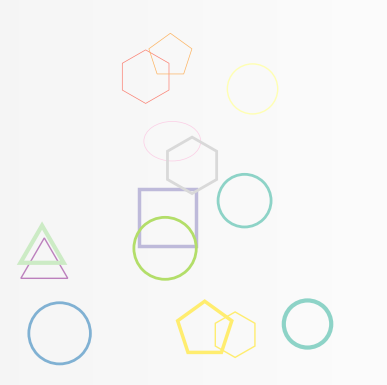[{"shape": "circle", "thickness": 2, "radius": 0.34, "center": [0.631, 0.479]}, {"shape": "circle", "thickness": 3, "radius": 0.31, "center": [0.794, 0.158]}, {"shape": "circle", "thickness": 1, "radius": 0.32, "center": [0.652, 0.769]}, {"shape": "square", "thickness": 2.5, "radius": 0.37, "center": [0.431, 0.434]}, {"shape": "hexagon", "thickness": 0.5, "radius": 0.35, "center": [0.376, 0.801]}, {"shape": "circle", "thickness": 2, "radius": 0.4, "center": [0.154, 0.134]}, {"shape": "pentagon", "thickness": 0.5, "radius": 0.29, "center": [0.44, 0.855]}, {"shape": "circle", "thickness": 2, "radius": 0.4, "center": [0.426, 0.355]}, {"shape": "oval", "thickness": 0.5, "radius": 0.37, "center": [0.445, 0.633]}, {"shape": "hexagon", "thickness": 2, "radius": 0.37, "center": [0.496, 0.571]}, {"shape": "triangle", "thickness": 1, "radius": 0.35, "center": [0.114, 0.312]}, {"shape": "triangle", "thickness": 3, "radius": 0.32, "center": [0.109, 0.35]}, {"shape": "pentagon", "thickness": 2.5, "radius": 0.37, "center": [0.528, 0.144]}, {"shape": "hexagon", "thickness": 1, "radius": 0.3, "center": [0.607, 0.131]}]